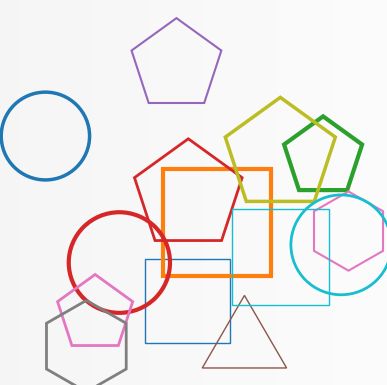[{"shape": "circle", "thickness": 2.5, "radius": 0.57, "center": [0.117, 0.647]}, {"shape": "square", "thickness": 1, "radius": 0.55, "center": [0.483, 0.218]}, {"shape": "square", "thickness": 3, "radius": 0.7, "center": [0.559, 0.422]}, {"shape": "pentagon", "thickness": 3, "radius": 0.53, "center": [0.834, 0.592]}, {"shape": "pentagon", "thickness": 2, "radius": 0.73, "center": [0.486, 0.493]}, {"shape": "circle", "thickness": 3, "radius": 0.65, "center": [0.308, 0.318]}, {"shape": "pentagon", "thickness": 1.5, "radius": 0.61, "center": [0.455, 0.831]}, {"shape": "triangle", "thickness": 1, "radius": 0.63, "center": [0.631, 0.107]}, {"shape": "hexagon", "thickness": 1.5, "radius": 0.51, "center": [0.899, 0.4]}, {"shape": "pentagon", "thickness": 2, "radius": 0.51, "center": [0.245, 0.185]}, {"shape": "hexagon", "thickness": 2, "radius": 0.59, "center": [0.223, 0.101]}, {"shape": "pentagon", "thickness": 2.5, "radius": 0.75, "center": [0.723, 0.598]}, {"shape": "circle", "thickness": 2, "radius": 0.65, "center": [0.88, 0.364]}, {"shape": "square", "thickness": 1, "radius": 0.62, "center": [0.724, 0.333]}]